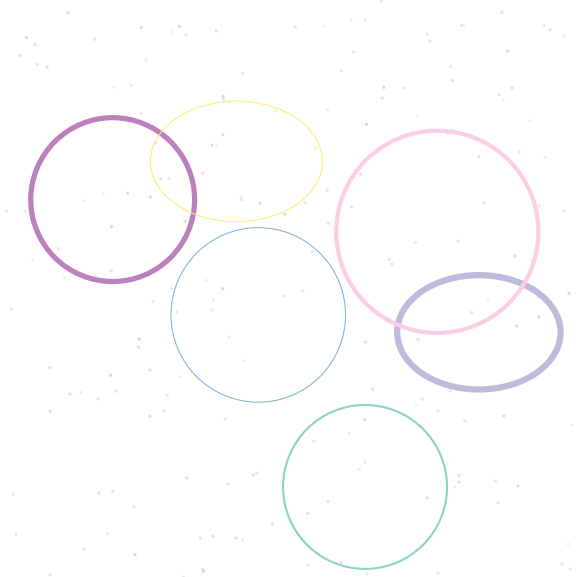[{"shape": "circle", "thickness": 1, "radius": 0.71, "center": [0.632, 0.156]}, {"shape": "oval", "thickness": 3, "radius": 0.71, "center": [0.829, 0.424]}, {"shape": "circle", "thickness": 0.5, "radius": 0.76, "center": [0.447, 0.454]}, {"shape": "circle", "thickness": 2, "radius": 0.88, "center": [0.757, 0.598]}, {"shape": "circle", "thickness": 2.5, "radius": 0.71, "center": [0.195, 0.654]}, {"shape": "oval", "thickness": 0.5, "radius": 0.75, "center": [0.409, 0.72]}]